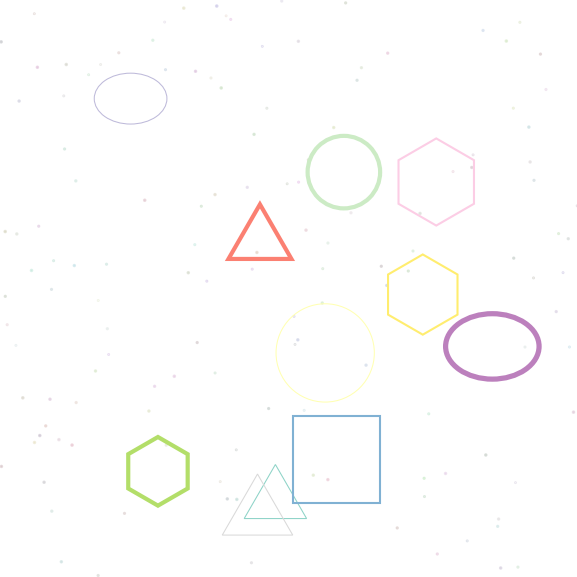[{"shape": "triangle", "thickness": 0.5, "radius": 0.31, "center": [0.477, 0.132]}, {"shape": "circle", "thickness": 0.5, "radius": 0.43, "center": [0.563, 0.388]}, {"shape": "oval", "thickness": 0.5, "radius": 0.31, "center": [0.226, 0.828]}, {"shape": "triangle", "thickness": 2, "radius": 0.31, "center": [0.45, 0.582]}, {"shape": "square", "thickness": 1, "radius": 0.38, "center": [0.583, 0.204]}, {"shape": "hexagon", "thickness": 2, "radius": 0.3, "center": [0.274, 0.183]}, {"shape": "hexagon", "thickness": 1, "radius": 0.38, "center": [0.755, 0.684]}, {"shape": "triangle", "thickness": 0.5, "radius": 0.35, "center": [0.446, 0.108]}, {"shape": "oval", "thickness": 2.5, "radius": 0.4, "center": [0.853, 0.399]}, {"shape": "circle", "thickness": 2, "radius": 0.31, "center": [0.595, 0.701]}, {"shape": "hexagon", "thickness": 1, "radius": 0.35, "center": [0.732, 0.489]}]